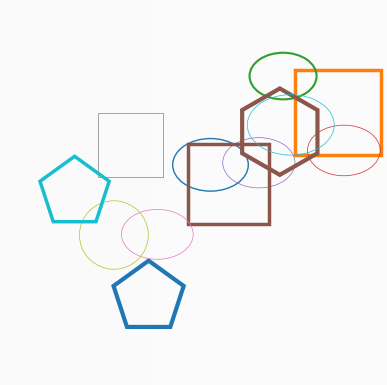[{"shape": "pentagon", "thickness": 3, "radius": 0.48, "center": [0.384, 0.228]}, {"shape": "oval", "thickness": 1, "radius": 0.49, "center": [0.543, 0.572]}, {"shape": "square", "thickness": 2.5, "radius": 0.56, "center": [0.873, 0.708]}, {"shape": "oval", "thickness": 1.5, "radius": 0.43, "center": [0.731, 0.802]}, {"shape": "oval", "thickness": 0.5, "radius": 0.47, "center": [0.887, 0.609]}, {"shape": "oval", "thickness": 0.5, "radius": 0.47, "center": [0.668, 0.577]}, {"shape": "square", "thickness": 2.5, "radius": 0.52, "center": [0.59, 0.522]}, {"shape": "hexagon", "thickness": 3, "radius": 0.56, "center": [0.722, 0.658]}, {"shape": "oval", "thickness": 0.5, "radius": 0.46, "center": [0.406, 0.391]}, {"shape": "square", "thickness": 0.5, "radius": 0.42, "center": [0.337, 0.623]}, {"shape": "circle", "thickness": 0.5, "radius": 0.44, "center": [0.294, 0.39]}, {"shape": "oval", "thickness": 0.5, "radius": 0.56, "center": [0.75, 0.676]}, {"shape": "pentagon", "thickness": 2.5, "radius": 0.47, "center": [0.192, 0.5]}]